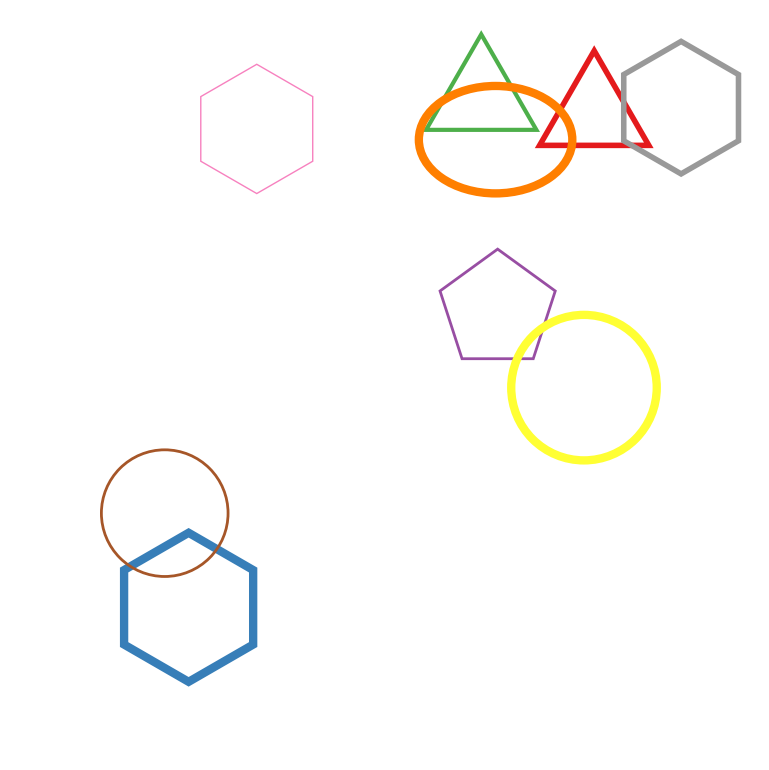[{"shape": "triangle", "thickness": 2, "radius": 0.41, "center": [0.772, 0.852]}, {"shape": "hexagon", "thickness": 3, "radius": 0.48, "center": [0.245, 0.211]}, {"shape": "triangle", "thickness": 1.5, "radius": 0.41, "center": [0.625, 0.873]}, {"shape": "pentagon", "thickness": 1, "radius": 0.39, "center": [0.646, 0.598]}, {"shape": "oval", "thickness": 3, "radius": 0.5, "center": [0.644, 0.819]}, {"shape": "circle", "thickness": 3, "radius": 0.47, "center": [0.758, 0.497]}, {"shape": "circle", "thickness": 1, "radius": 0.41, "center": [0.214, 0.334]}, {"shape": "hexagon", "thickness": 0.5, "radius": 0.42, "center": [0.333, 0.833]}, {"shape": "hexagon", "thickness": 2, "radius": 0.43, "center": [0.885, 0.86]}]